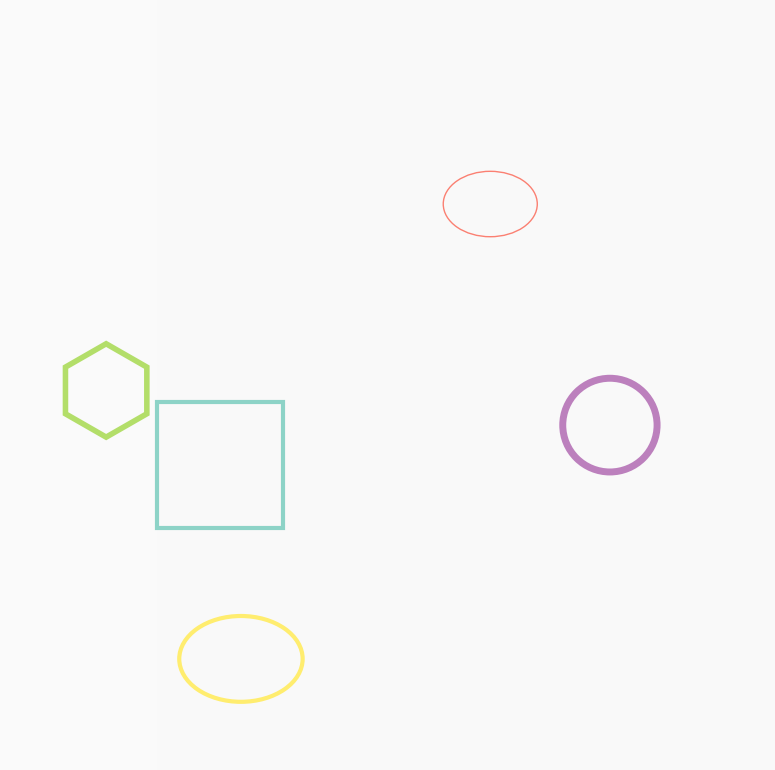[{"shape": "square", "thickness": 1.5, "radius": 0.41, "center": [0.284, 0.396]}, {"shape": "oval", "thickness": 0.5, "radius": 0.3, "center": [0.633, 0.735]}, {"shape": "hexagon", "thickness": 2, "radius": 0.3, "center": [0.137, 0.493]}, {"shape": "circle", "thickness": 2.5, "radius": 0.3, "center": [0.787, 0.448]}, {"shape": "oval", "thickness": 1.5, "radius": 0.4, "center": [0.311, 0.144]}]